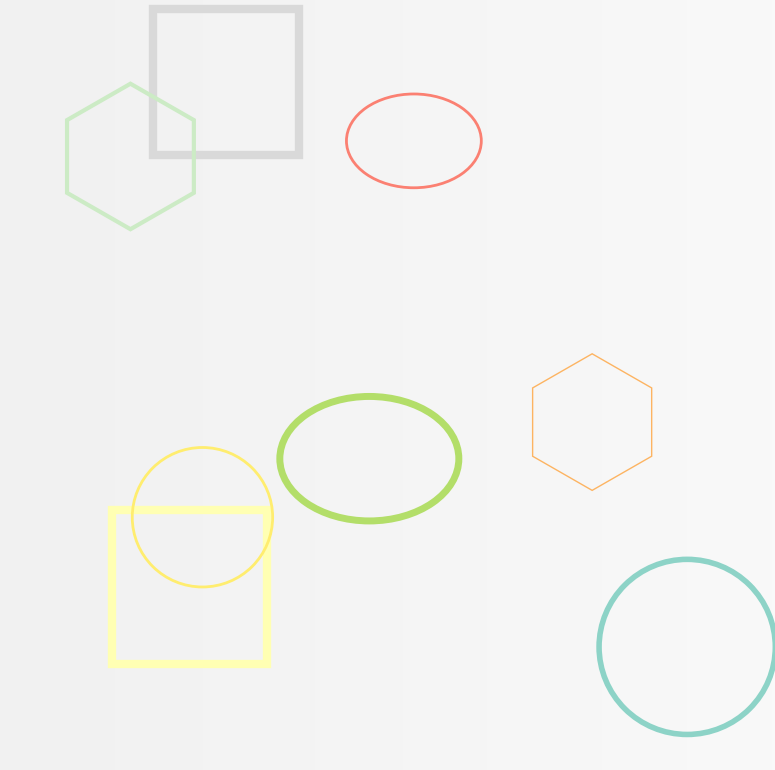[{"shape": "circle", "thickness": 2, "radius": 0.57, "center": [0.887, 0.16]}, {"shape": "square", "thickness": 3, "radius": 0.5, "center": [0.245, 0.237]}, {"shape": "oval", "thickness": 1, "radius": 0.44, "center": [0.534, 0.817]}, {"shape": "hexagon", "thickness": 0.5, "radius": 0.44, "center": [0.764, 0.452]}, {"shape": "oval", "thickness": 2.5, "radius": 0.58, "center": [0.477, 0.404]}, {"shape": "square", "thickness": 3, "radius": 0.47, "center": [0.292, 0.893]}, {"shape": "hexagon", "thickness": 1.5, "radius": 0.47, "center": [0.168, 0.797]}, {"shape": "circle", "thickness": 1, "radius": 0.45, "center": [0.261, 0.328]}]